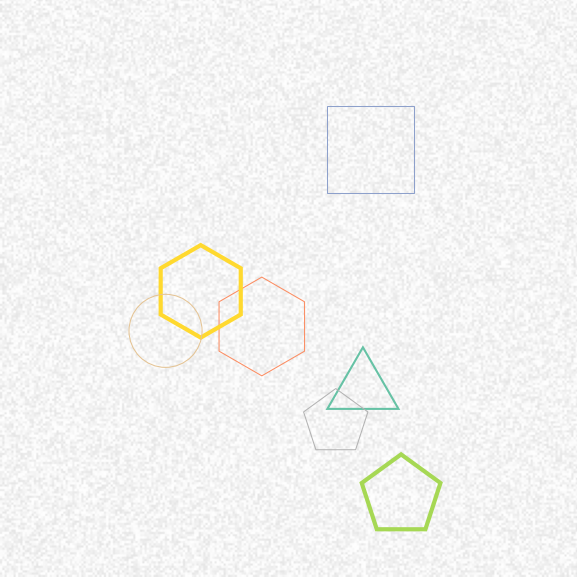[{"shape": "triangle", "thickness": 1, "radius": 0.36, "center": [0.628, 0.327]}, {"shape": "hexagon", "thickness": 0.5, "radius": 0.43, "center": [0.453, 0.434]}, {"shape": "square", "thickness": 0.5, "radius": 0.37, "center": [0.642, 0.74]}, {"shape": "pentagon", "thickness": 2, "radius": 0.36, "center": [0.695, 0.141]}, {"shape": "hexagon", "thickness": 2, "radius": 0.4, "center": [0.348, 0.495]}, {"shape": "circle", "thickness": 0.5, "radius": 0.32, "center": [0.287, 0.426]}, {"shape": "pentagon", "thickness": 0.5, "radius": 0.29, "center": [0.581, 0.268]}]